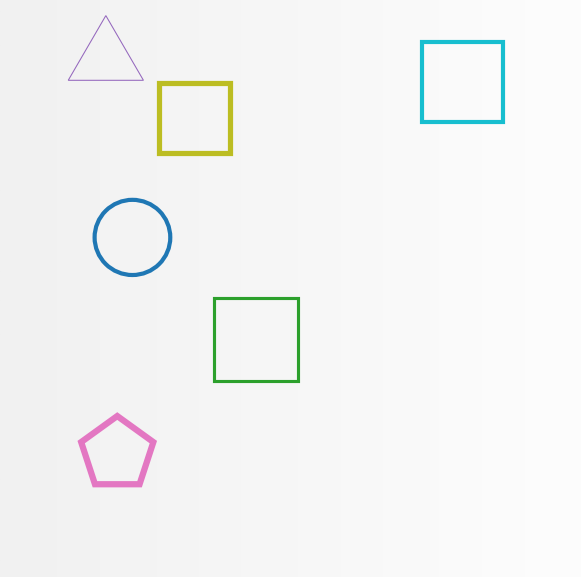[{"shape": "circle", "thickness": 2, "radius": 0.33, "center": [0.228, 0.588]}, {"shape": "square", "thickness": 1.5, "radius": 0.36, "center": [0.441, 0.412]}, {"shape": "triangle", "thickness": 0.5, "radius": 0.37, "center": [0.182, 0.897]}, {"shape": "pentagon", "thickness": 3, "radius": 0.33, "center": [0.202, 0.213]}, {"shape": "square", "thickness": 2.5, "radius": 0.31, "center": [0.335, 0.795]}, {"shape": "square", "thickness": 2, "radius": 0.35, "center": [0.796, 0.857]}]